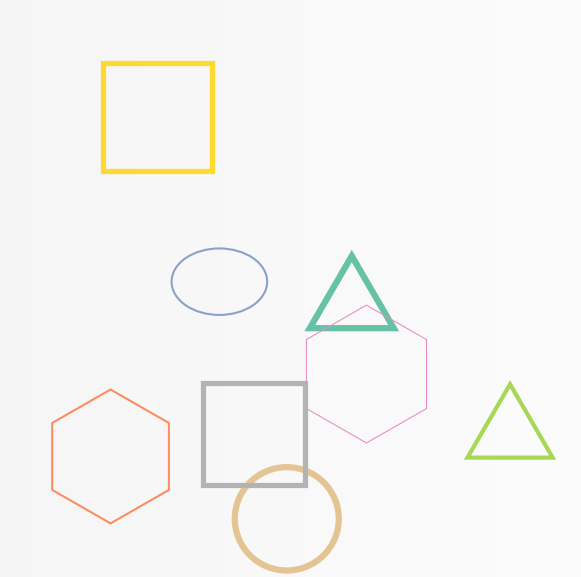[{"shape": "triangle", "thickness": 3, "radius": 0.42, "center": [0.605, 0.473]}, {"shape": "hexagon", "thickness": 1, "radius": 0.58, "center": [0.19, 0.209]}, {"shape": "oval", "thickness": 1, "radius": 0.41, "center": [0.377, 0.511]}, {"shape": "hexagon", "thickness": 0.5, "radius": 0.6, "center": [0.63, 0.351]}, {"shape": "triangle", "thickness": 2, "radius": 0.42, "center": [0.878, 0.249]}, {"shape": "square", "thickness": 2.5, "radius": 0.47, "center": [0.271, 0.796]}, {"shape": "circle", "thickness": 3, "radius": 0.45, "center": [0.493, 0.101]}, {"shape": "square", "thickness": 2.5, "radius": 0.44, "center": [0.437, 0.248]}]